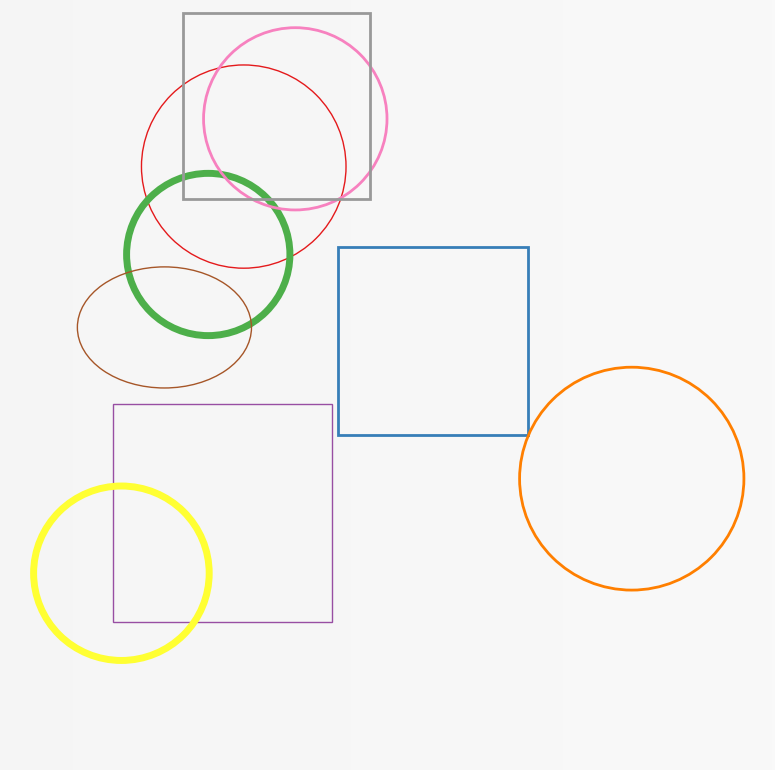[{"shape": "circle", "thickness": 0.5, "radius": 0.66, "center": [0.315, 0.784]}, {"shape": "square", "thickness": 1, "radius": 0.61, "center": [0.559, 0.557]}, {"shape": "circle", "thickness": 2.5, "radius": 0.53, "center": [0.269, 0.669]}, {"shape": "square", "thickness": 0.5, "radius": 0.71, "center": [0.287, 0.334]}, {"shape": "circle", "thickness": 1, "radius": 0.72, "center": [0.815, 0.378]}, {"shape": "circle", "thickness": 2.5, "radius": 0.57, "center": [0.157, 0.256]}, {"shape": "oval", "thickness": 0.5, "radius": 0.56, "center": [0.212, 0.575]}, {"shape": "circle", "thickness": 1, "radius": 0.59, "center": [0.381, 0.846]}, {"shape": "square", "thickness": 1, "radius": 0.6, "center": [0.357, 0.862]}]